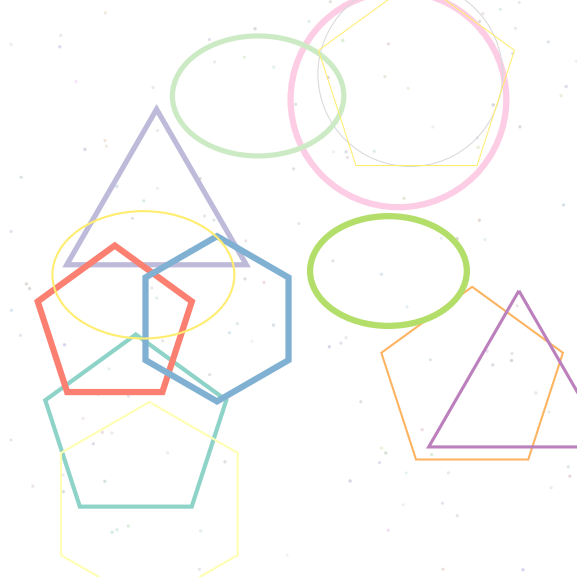[{"shape": "pentagon", "thickness": 2, "radius": 0.82, "center": [0.235, 0.255]}, {"shape": "hexagon", "thickness": 1, "radius": 0.88, "center": [0.259, 0.126]}, {"shape": "triangle", "thickness": 2.5, "radius": 0.9, "center": [0.271, 0.63]}, {"shape": "pentagon", "thickness": 3, "radius": 0.7, "center": [0.199, 0.434]}, {"shape": "hexagon", "thickness": 3, "radius": 0.72, "center": [0.376, 0.447]}, {"shape": "pentagon", "thickness": 1, "radius": 0.83, "center": [0.818, 0.337]}, {"shape": "oval", "thickness": 3, "radius": 0.68, "center": [0.673, 0.53]}, {"shape": "circle", "thickness": 3, "radius": 0.93, "center": [0.69, 0.827]}, {"shape": "circle", "thickness": 0.5, "radius": 0.8, "center": [0.71, 0.871]}, {"shape": "triangle", "thickness": 1.5, "radius": 0.9, "center": [0.899, 0.315]}, {"shape": "oval", "thickness": 2.5, "radius": 0.74, "center": [0.447, 0.833]}, {"shape": "pentagon", "thickness": 0.5, "radius": 0.89, "center": [0.721, 0.857]}, {"shape": "oval", "thickness": 1, "radius": 0.79, "center": [0.248, 0.523]}]